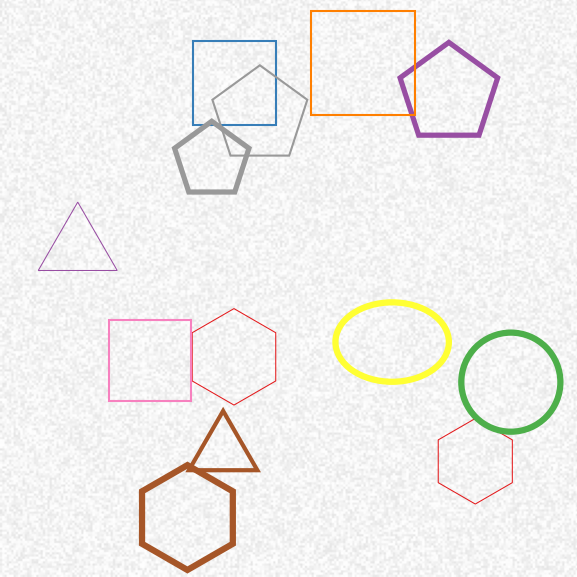[{"shape": "hexagon", "thickness": 0.5, "radius": 0.37, "center": [0.823, 0.2]}, {"shape": "hexagon", "thickness": 0.5, "radius": 0.42, "center": [0.405, 0.381]}, {"shape": "square", "thickness": 1, "radius": 0.36, "center": [0.406, 0.856]}, {"shape": "circle", "thickness": 3, "radius": 0.43, "center": [0.885, 0.337]}, {"shape": "triangle", "thickness": 0.5, "radius": 0.39, "center": [0.135, 0.57]}, {"shape": "pentagon", "thickness": 2.5, "radius": 0.44, "center": [0.777, 0.837]}, {"shape": "square", "thickness": 1, "radius": 0.45, "center": [0.628, 0.89]}, {"shape": "oval", "thickness": 3, "radius": 0.49, "center": [0.679, 0.407]}, {"shape": "hexagon", "thickness": 3, "radius": 0.45, "center": [0.325, 0.103]}, {"shape": "triangle", "thickness": 2, "radius": 0.34, "center": [0.386, 0.219]}, {"shape": "square", "thickness": 1, "radius": 0.35, "center": [0.26, 0.375]}, {"shape": "pentagon", "thickness": 2.5, "radius": 0.34, "center": [0.367, 0.721]}, {"shape": "pentagon", "thickness": 1, "radius": 0.43, "center": [0.45, 0.8]}]